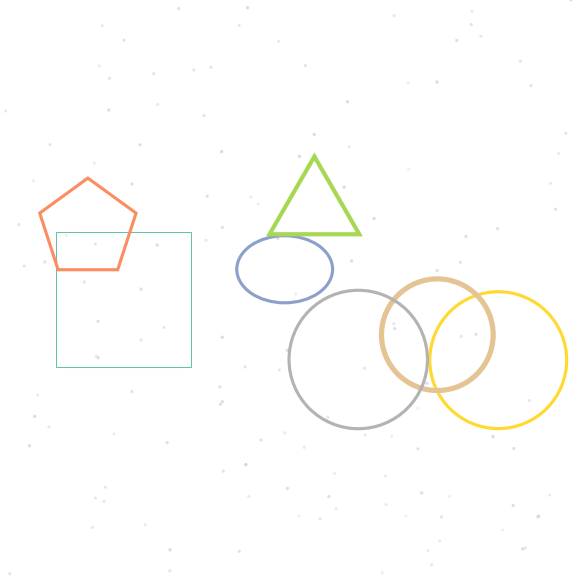[{"shape": "square", "thickness": 0.5, "radius": 0.58, "center": [0.214, 0.48]}, {"shape": "pentagon", "thickness": 1.5, "radius": 0.44, "center": [0.152, 0.603]}, {"shape": "oval", "thickness": 1.5, "radius": 0.41, "center": [0.493, 0.533]}, {"shape": "triangle", "thickness": 2, "radius": 0.45, "center": [0.544, 0.638]}, {"shape": "circle", "thickness": 1.5, "radius": 0.59, "center": [0.863, 0.375]}, {"shape": "circle", "thickness": 2.5, "radius": 0.48, "center": [0.757, 0.42]}, {"shape": "circle", "thickness": 1.5, "radius": 0.6, "center": [0.62, 0.377]}]